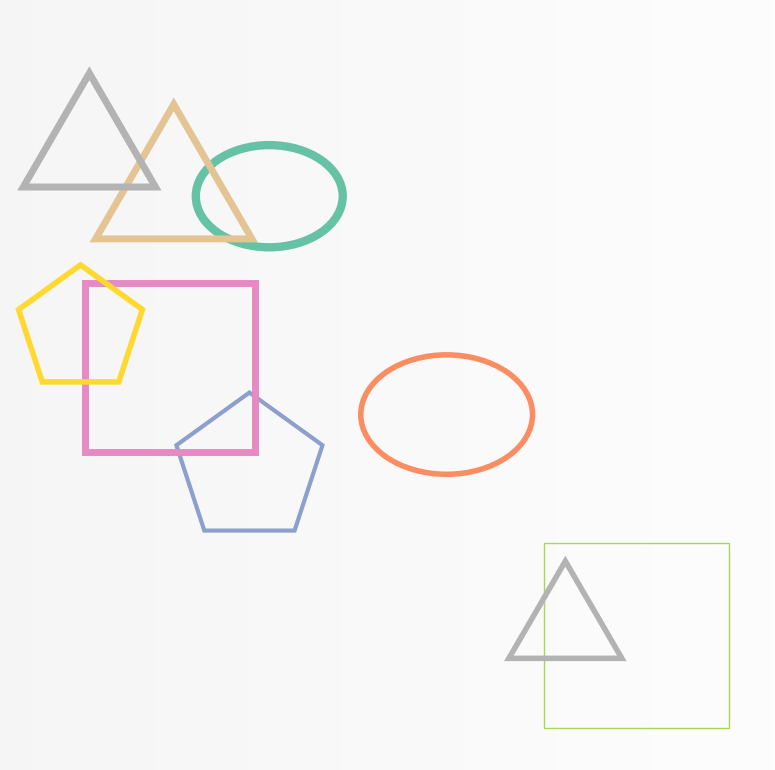[{"shape": "oval", "thickness": 3, "radius": 0.47, "center": [0.347, 0.745]}, {"shape": "oval", "thickness": 2, "radius": 0.55, "center": [0.576, 0.462]}, {"shape": "pentagon", "thickness": 1.5, "radius": 0.5, "center": [0.322, 0.391]}, {"shape": "square", "thickness": 2.5, "radius": 0.55, "center": [0.219, 0.523]}, {"shape": "square", "thickness": 0.5, "radius": 0.6, "center": [0.821, 0.175]}, {"shape": "pentagon", "thickness": 2, "radius": 0.42, "center": [0.104, 0.572]}, {"shape": "triangle", "thickness": 2.5, "radius": 0.58, "center": [0.224, 0.748]}, {"shape": "triangle", "thickness": 2, "radius": 0.42, "center": [0.729, 0.187]}, {"shape": "triangle", "thickness": 2.5, "radius": 0.49, "center": [0.115, 0.806]}]